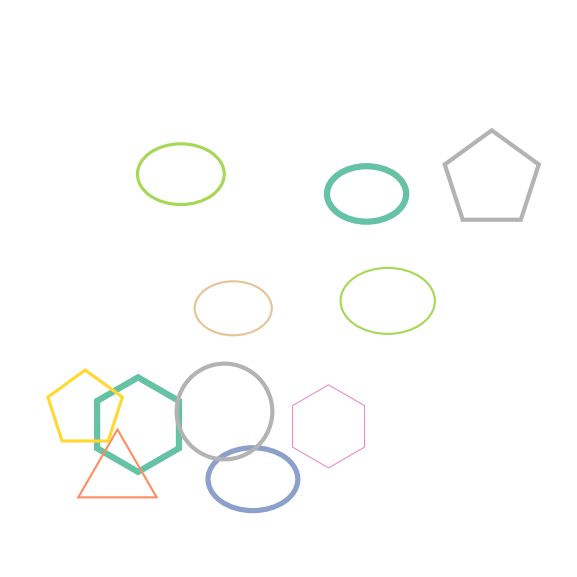[{"shape": "hexagon", "thickness": 3, "radius": 0.41, "center": [0.239, 0.264]}, {"shape": "oval", "thickness": 3, "radius": 0.34, "center": [0.635, 0.663]}, {"shape": "triangle", "thickness": 1, "radius": 0.39, "center": [0.203, 0.177]}, {"shape": "oval", "thickness": 2.5, "radius": 0.39, "center": [0.438, 0.169]}, {"shape": "hexagon", "thickness": 0.5, "radius": 0.36, "center": [0.569, 0.261]}, {"shape": "oval", "thickness": 1, "radius": 0.41, "center": [0.671, 0.478]}, {"shape": "oval", "thickness": 1.5, "radius": 0.38, "center": [0.313, 0.698]}, {"shape": "pentagon", "thickness": 1.5, "radius": 0.34, "center": [0.147, 0.29]}, {"shape": "oval", "thickness": 1, "radius": 0.33, "center": [0.404, 0.465]}, {"shape": "circle", "thickness": 2, "radius": 0.41, "center": [0.389, 0.287]}, {"shape": "pentagon", "thickness": 2, "radius": 0.43, "center": [0.852, 0.688]}]